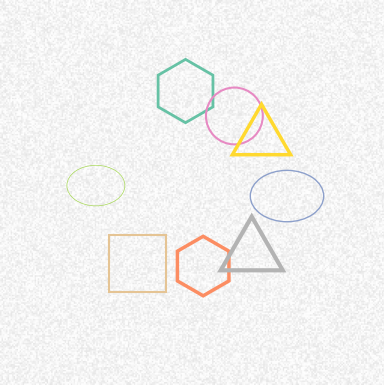[{"shape": "hexagon", "thickness": 2, "radius": 0.41, "center": [0.482, 0.764]}, {"shape": "hexagon", "thickness": 2.5, "radius": 0.39, "center": [0.528, 0.309]}, {"shape": "oval", "thickness": 1, "radius": 0.48, "center": [0.745, 0.491]}, {"shape": "circle", "thickness": 1.5, "radius": 0.37, "center": [0.609, 0.699]}, {"shape": "oval", "thickness": 0.5, "radius": 0.38, "center": [0.249, 0.518]}, {"shape": "triangle", "thickness": 2.5, "radius": 0.44, "center": [0.679, 0.642]}, {"shape": "square", "thickness": 1.5, "radius": 0.37, "center": [0.357, 0.316]}, {"shape": "triangle", "thickness": 3, "radius": 0.46, "center": [0.654, 0.344]}]